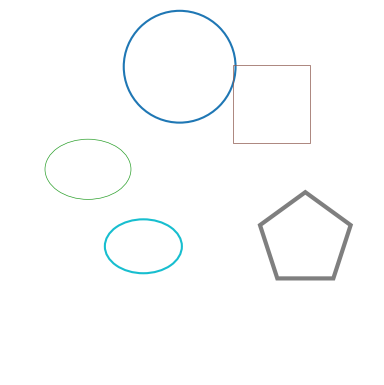[{"shape": "circle", "thickness": 1.5, "radius": 0.73, "center": [0.467, 0.827]}, {"shape": "oval", "thickness": 0.5, "radius": 0.56, "center": [0.229, 0.56]}, {"shape": "square", "thickness": 0.5, "radius": 0.5, "center": [0.705, 0.73]}, {"shape": "pentagon", "thickness": 3, "radius": 0.62, "center": [0.793, 0.377]}, {"shape": "oval", "thickness": 1.5, "radius": 0.5, "center": [0.372, 0.36]}]